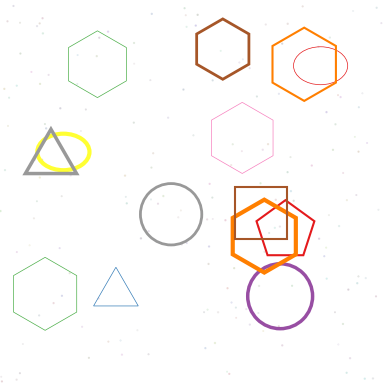[{"shape": "oval", "thickness": 0.5, "radius": 0.35, "center": [0.833, 0.829]}, {"shape": "pentagon", "thickness": 1.5, "radius": 0.4, "center": [0.741, 0.401]}, {"shape": "triangle", "thickness": 0.5, "radius": 0.34, "center": [0.301, 0.239]}, {"shape": "hexagon", "thickness": 0.5, "radius": 0.47, "center": [0.117, 0.237]}, {"shape": "hexagon", "thickness": 0.5, "radius": 0.43, "center": [0.253, 0.833]}, {"shape": "circle", "thickness": 2.5, "radius": 0.42, "center": [0.728, 0.231]}, {"shape": "hexagon", "thickness": 3, "radius": 0.47, "center": [0.686, 0.387]}, {"shape": "hexagon", "thickness": 1.5, "radius": 0.48, "center": [0.79, 0.833]}, {"shape": "oval", "thickness": 3, "radius": 0.34, "center": [0.165, 0.605]}, {"shape": "square", "thickness": 1.5, "radius": 0.34, "center": [0.678, 0.447]}, {"shape": "hexagon", "thickness": 2, "radius": 0.39, "center": [0.579, 0.872]}, {"shape": "hexagon", "thickness": 0.5, "radius": 0.46, "center": [0.629, 0.642]}, {"shape": "circle", "thickness": 2, "radius": 0.4, "center": [0.444, 0.443]}, {"shape": "triangle", "thickness": 2.5, "radius": 0.38, "center": [0.132, 0.588]}]